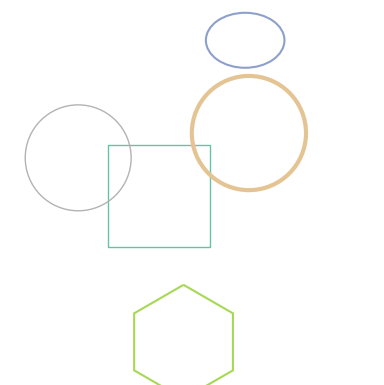[{"shape": "square", "thickness": 1, "radius": 0.66, "center": [0.413, 0.492]}, {"shape": "oval", "thickness": 1.5, "radius": 0.51, "center": [0.637, 0.895]}, {"shape": "hexagon", "thickness": 1.5, "radius": 0.74, "center": [0.477, 0.112]}, {"shape": "circle", "thickness": 3, "radius": 0.74, "center": [0.647, 0.654]}, {"shape": "circle", "thickness": 1, "radius": 0.69, "center": [0.203, 0.59]}]